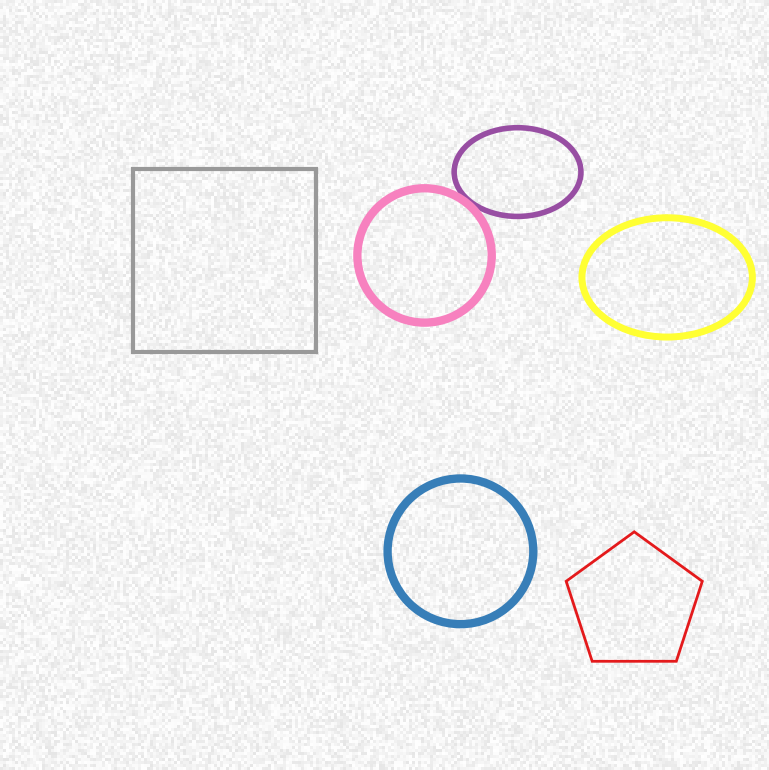[{"shape": "pentagon", "thickness": 1, "radius": 0.46, "center": [0.824, 0.216]}, {"shape": "circle", "thickness": 3, "radius": 0.47, "center": [0.598, 0.284]}, {"shape": "oval", "thickness": 2, "radius": 0.41, "center": [0.672, 0.777]}, {"shape": "oval", "thickness": 2.5, "radius": 0.55, "center": [0.866, 0.64]}, {"shape": "circle", "thickness": 3, "radius": 0.44, "center": [0.551, 0.668]}, {"shape": "square", "thickness": 1.5, "radius": 0.59, "center": [0.291, 0.662]}]